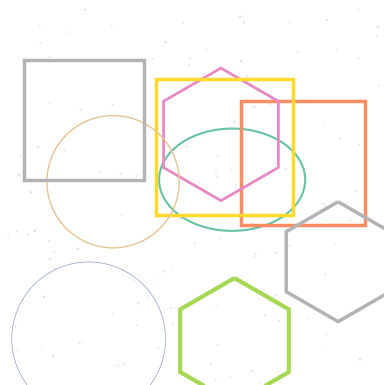[{"shape": "oval", "thickness": 1.5, "radius": 0.95, "center": [0.603, 0.533]}, {"shape": "square", "thickness": 2.5, "radius": 0.81, "center": [0.787, 0.577]}, {"shape": "circle", "thickness": 0.5, "radius": 1.0, "center": [0.23, 0.12]}, {"shape": "hexagon", "thickness": 2, "radius": 0.86, "center": [0.574, 0.651]}, {"shape": "hexagon", "thickness": 3, "radius": 0.81, "center": [0.609, 0.115]}, {"shape": "square", "thickness": 2.5, "radius": 0.89, "center": [0.583, 0.618]}, {"shape": "circle", "thickness": 1, "radius": 0.86, "center": [0.294, 0.528]}, {"shape": "square", "thickness": 2.5, "radius": 0.78, "center": [0.218, 0.689]}, {"shape": "hexagon", "thickness": 2.5, "radius": 0.78, "center": [0.878, 0.32]}]